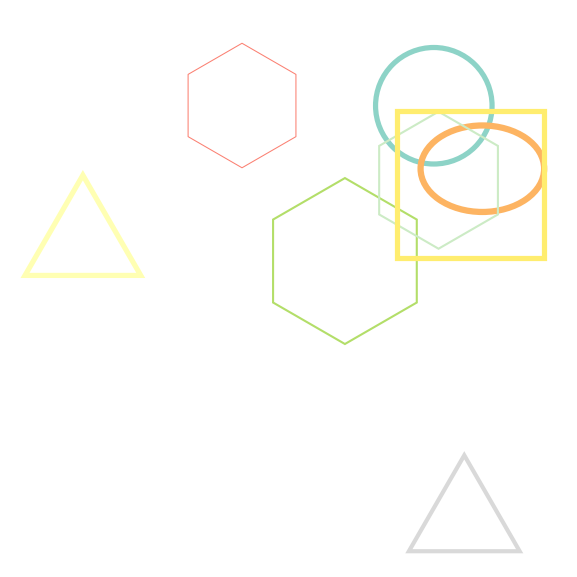[{"shape": "circle", "thickness": 2.5, "radius": 0.5, "center": [0.751, 0.816]}, {"shape": "triangle", "thickness": 2.5, "radius": 0.58, "center": [0.143, 0.58]}, {"shape": "hexagon", "thickness": 0.5, "radius": 0.54, "center": [0.419, 0.816]}, {"shape": "oval", "thickness": 3, "radius": 0.53, "center": [0.835, 0.707]}, {"shape": "hexagon", "thickness": 1, "radius": 0.72, "center": [0.597, 0.547]}, {"shape": "triangle", "thickness": 2, "radius": 0.55, "center": [0.804, 0.1]}, {"shape": "hexagon", "thickness": 1, "radius": 0.59, "center": [0.759, 0.687]}, {"shape": "square", "thickness": 2.5, "radius": 0.64, "center": [0.814, 0.68]}]